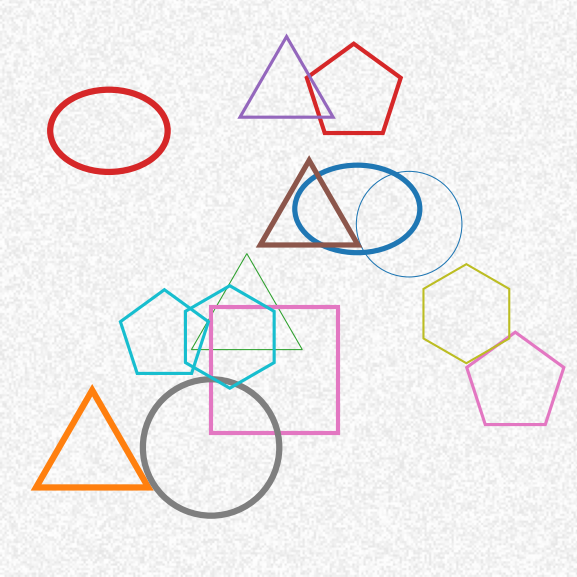[{"shape": "circle", "thickness": 0.5, "radius": 0.46, "center": [0.708, 0.611]}, {"shape": "oval", "thickness": 2.5, "radius": 0.54, "center": [0.619, 0.637]}, {"shape": "triangle", "thickness": 3, "radius": 0.56, "center": [0.16, 0.211]}, {"shape": "triangle", "thickness": 0.5, "radius": 0.55, "center": [0.427, 0.449]}, {"shape": "oval", "thickness": 3, "radius": 0.51, "center": [0.189, 0.773]}, {"shape": "pentagon", "thickness": 2, "radius": 0.43, "center": [0.613, 0.838]}, {"shape": "triangle", "thickness": 1.5, "radius": 0.47, "center": [0.496, 0.843]}, {"shape": "triangle", "thickness": 2.5, "radius": 0.49, "center": [0.535, 0.624]}, {"shape": "pentagon", "thickness": 1.5, "radius": 0.44, "center": [0.892, 0.335]}, {"shape": "square", "thickness": 2, "radius": 0.55, "center": [0.476, 0.358]}, {"shape": "circle", "thickness": 3, "radius": 0.59, "center": [0.366, 0.224]}, {"shape": "hexagon", "thickness": 1, "radius": 0.43, "center": [0.808, 0.456]}, {"shape": "pentagon", "thickness": 1.5, "radius": 0.4, "center": [0.285, 0.417]}, {"shape": "hexagon", "thickness": 1.5, "radius": 0.44, "center": [0.398, 0.416]}]